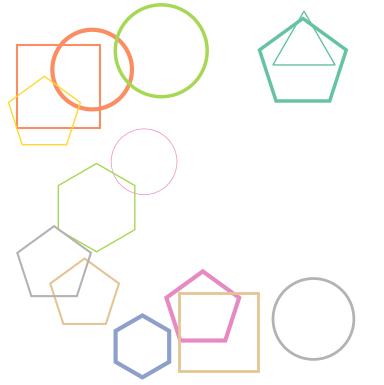[{"shape": "pentagon", "thickness": 2.5, "radius": 0.59, "center": [0.787, 0.834]}, {"shape": "triangle", "thickness": 1, "radius": 0.47, "center": [0.79, 0.878]}, {"shape": "square", "thickness": 1.5, "radius": 0.54, "center": [0.153, 0.775]}, {"shape": "circle", "thickness": 3, "radius": 0.52, "center": [0.239, 0.819]}, {"shape": "hexagon", "thickness": 3, "radius": 0.4, "center": [0.37, 0.1]}, {"shape": "pentagon", "thickness": 3, "radius": 0.5, "center": [0.527, 0.196]}, {"shape": "circle", "thickness": 0.5, "radius": 0.43, "center": [0.374, 0.58]}, {"shape": "hexagon", "thickness": 1, "radius": 0.57, "center": [0.251, 0.461]}, {"shape": "circle", "thickness": 2.5, "radius": 0.6, "center": [0.419, 0.868]}, {"shape": "pentagon", "thickness": 1, "radius": 0.49, "center": [0.115, 0.703]}, {"shape": "square", "thickness": 2, "radius": 0.51, "center": [0.568, 0.138]}, {"shape": "pentagon", "thickness": 1.5, "radius": 0.47, "center": [0.22, 0.235]}, {"shape": "pentagon", "thickness": 1.5, "radius": 0.5, "center": [0.141, 0.312]}, {"shape": "circle", "thickness": 2, "radius": 0.53, "center": [0.814, 0.172]}]